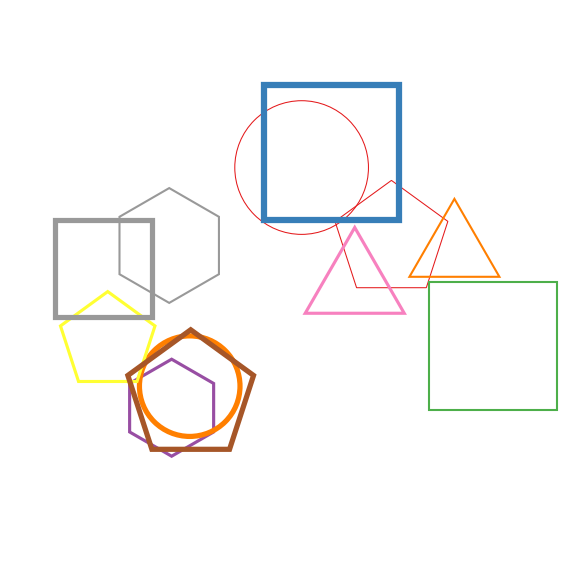[{"shape": "pentagon", "thickness": 0.5, "radius": 0.51, "center": [0.678, 0.584]}, {"shape": "circle", "thickness": 0.5, "radius": 0.58, "center": [0.522, 0.709]}, {"shape": "square", "thickness": 3, "radius": 0.58, "center": [0.574, 0.735]}, {"shape": "square", "thickness": 1, "radius": 0.55, "center": [0.854, 0.401]}, {"shape": "hexagon", "thickness": 1.5, "radius": 0.42, "center": [0.297, 0.293]}, {"shape": "triangle", "thickness": 1, "radius": 0.45, "center": [0.787, 0.565]}, {"shape": "circle", "thickness": 2.5, "radius": 0.44, "center": [0.329, 0.33]}, {"shape": "pentagon", "thickness": 1.5, "radius": 0.43, "center": [0.187, 0.408]}, {"shape": "pentagon", "thickness": 2.5, "radius": 0.57, "center": [0.33, 0.314]}, {"shape": "triangle", "thickness": 1.5, "radius": 0.49, "center": [0.614, 0.506]}, {"shape": "square", "thickness": 2.5, "radius": 0.42, "center": [0.18, 0.535]}, {"shape": "hexagon", "thickness": 1, "radius": 0.5, "center": [0.293, 0.574]}]